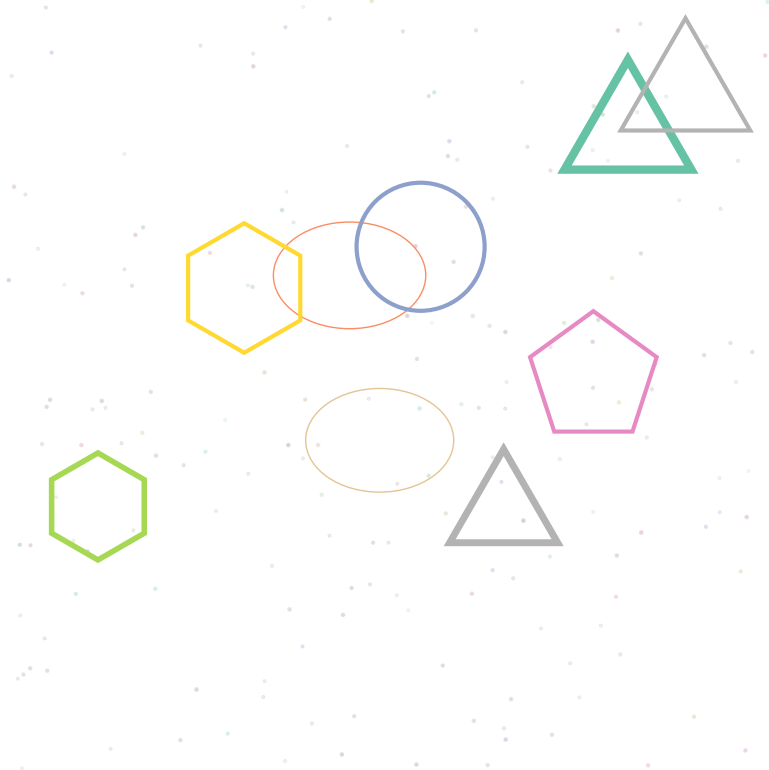[{"shape": "triangle", "thickness": 3, "radius": 0.48, "center": [0.815, 0.827]}, {"shape": "oval", "thickness": 0.5, "radius": 0.49, "center": [0.454, 0.642]}, {"shape": "circle", "thickness": 1.5, "radius": 0.42, "center": [0.546, 0.68]}, {"shape": "pentagon", "thickness": 1.5, "radius": 0.43, "center": [0.771, 0.509]}, {"shape": "hexagon", "thickness": 2, "radius": 0.35, "center": [0.127, 0.342]}, {"shape": "hexagon", "thickness": 1.5, "radius": 0.42, "center": [0.317, 0.626]}, {"shape": "oval", "thickness": 0.5, "radius": 0.48, "center": [0.493, 0.428]}, {"shape": "triangle", "thickness": 1.5, "radius": 0.49, "center": [0.89, 0.879]}, {"shape": "triangle", "thickness": 2.5, "radius": 0.41, "center": [0.654, 0.336]}]